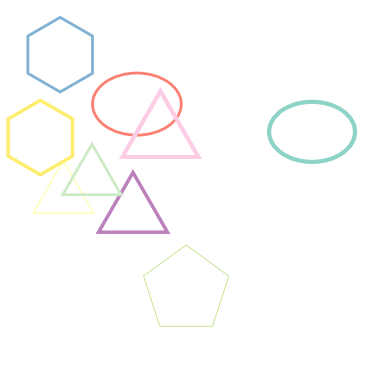[{"shape": "oval", "thickness": 3, "radius": 0.56, "center": [0.811, 0.658]}, {"shape": "triangle", "thickness": 1, "radius": 0.45, "center": [0.165, 0.492]}, {"shape": "oval", "thickness": 2, "radius": 0.58, "center": [0.356, 0.73]}, {"shape": "hexagon", "thickness": 2, "radius": 0.48, "center": [0.156, 0.858]}, {"shape": "pentagon", "thickness": 0.5, "radius": 0.58, "center": [0.484, 0.247]}, {"shape": "triangle", "thickness": 3, "radius": 0.57, "center": [0.417, 0.649]}, {"shape": "triangle", "thickness": 2.5, "radius": 0.52, "center": [0.345, 0.449]}, {"shape": "triangle", "thickness": 2, "radius": 0.44, "center": [0.239, 0.538]}, {"shape": "hexagon", "thickness": 2.5, "radius": 0.48, "center": [0.105, 0.643]}]